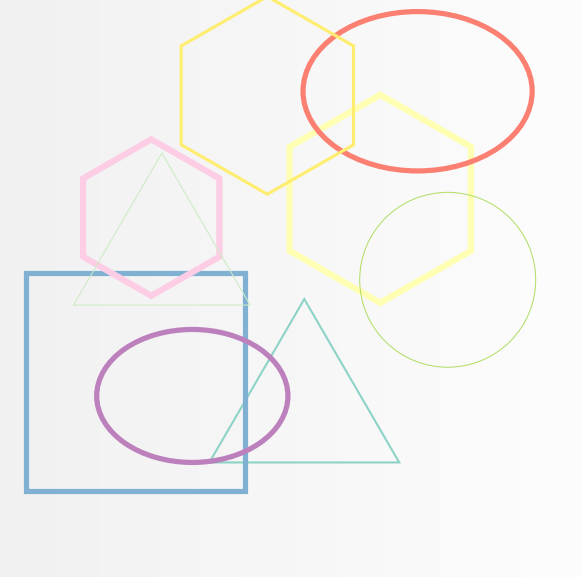[{"shape": "triangle", "thickness": 1, "radius": 0.94, "center": [0.524, 0.293]}, {"shape": "hexagon", "thickness": 3, "radius": 0.9, "center": [0.654, 0.655]}, {"shape": "oval", "thickness": 2.5, "radius": 0.99, "center": [0.718, 0.841]}, {"shape": "square", "thickness": 2.5, "radius": 0.94, "center": [0.233, 0.337]}, {"shape": "circle", "thickness": 0.5, "radius": 0.76, "center": [0.77, 0.515]}, {"shape": "hexagon", "thickness": 3, "radius": 0.68, "center": [0.26, 0.622]}, {"shape": "oval", "thickness": 2.5, "radius": 0.82, "center": [0.331, 0.313]}, {"shape": "triangle", "thickness": 0.5, "radius": 0.88, "center": [0.278, 0.559]}, {"shape": "hexagon", "thickness": 1.5, "radius": 0.86, "center": [0.46, 0.834]}]